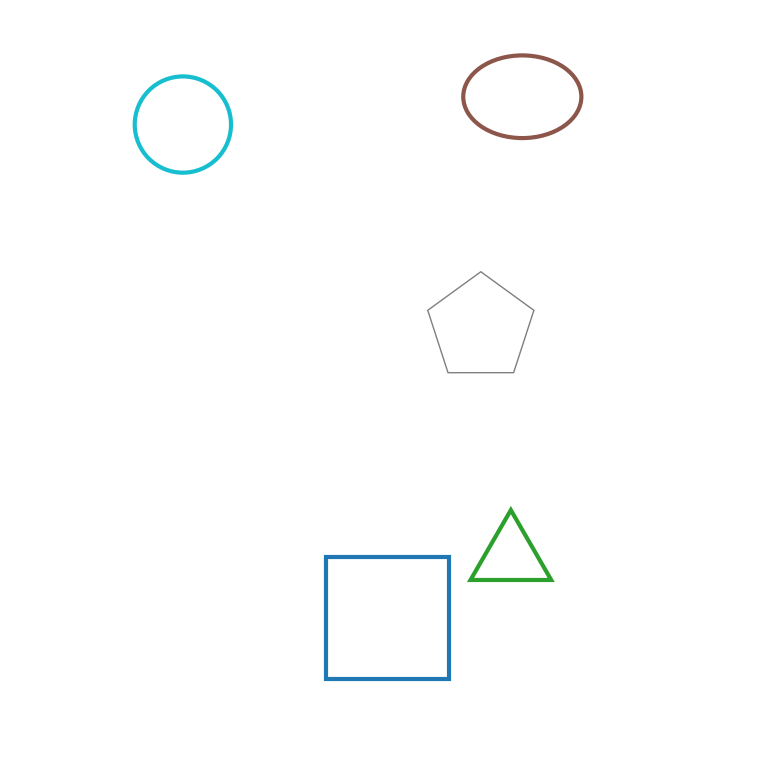[{"shape": "square", "thickness": 1.5, "radius": 0.4, "center": [0.503, 0.198]}, {"shape": "triangle", "thickness": 1.5, "radius": 0.3, "center": [0.663, 0.277]}, {"shape": "oval", "thickness": 1.5, "radius": 0.38, "center": [0.678, 0.874]}, {"shape": "pentagon", "thickness": 0.5, "radius": 0.36, "center": [0.624, 0.575]}, {"shape": "circle", "thickness": 1.5, "radius": 0.31, "center": [0.238, 0.838]}]